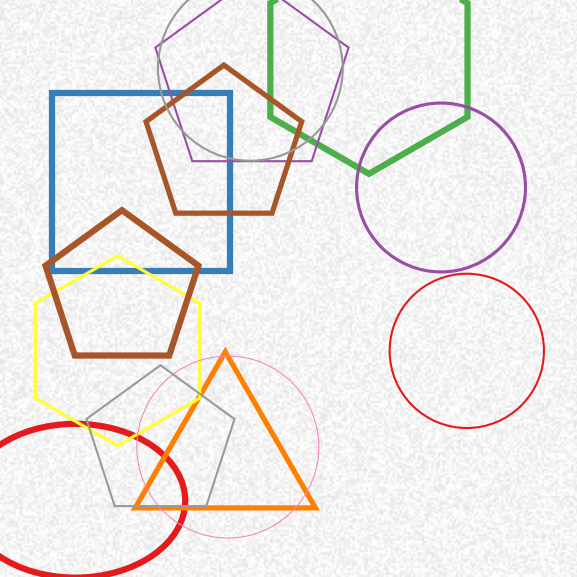[{"shape": "circle", "thickness": 1, "radius": 0.67, "center": [0.808, 0.392]}, {"shape": "oval", "thickness": 3, "radius": 0.95, "center": [0.131, 0.132]}, {"shape": "square", "thickness": 3, "radius": 0.77, "center": [0.244, 0.684]}, {"shape": "hexagon", "thickness": 3, "radius": 0.99, "center": [0.639, 0.895]}, {"shape": "pentagon", "thickness": 1, "radius": 0.88, "center": [0.436, 0.862]}, {"shape": "circle", "thickness": 1.5, "radius": 0.73, "center": [0.764, 0.674]}, {"shape": "triangle", "thickness": 2.5, "radius": 0.9, "center": [0.39, 0.21]}, {"shape": "hexagon", "thickness": 1.5, "radius": 0.82, "center": [0.204, 0.392]}, {"shape": "pentagon", "thickness": 3, "radius": 0.7, "center": [0.211, 0.496]}, {"shape": "pentagon", "thickness": 2.5, "radius": 0.71, "center": [0.388, 0.745]}, {"shape": "circle", "thickness": 0.5, "radius": 0.79, "center": [0.394, 0.225]}, {"shape": "circle", "thickness": 1, "radius": 0.8, "center": [0.433, 0.881]}, {"shape": "pentagon", "thickness": 1, "radius": 0.67, "center": [0.278, 0.232]}]